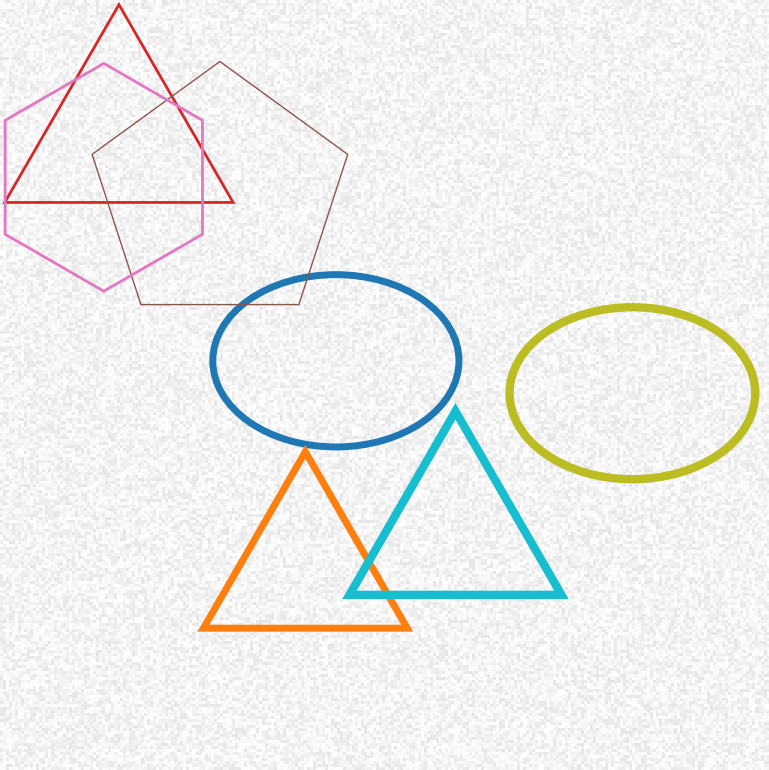[{"shape": "oval", "thickness": 2.5, "radius": 0.8, "center": [0.436, 0.531]}, {"shape": "triangle", "thickness": 2.5, "radius": 0.76, "center": [0.397, 0.261]}, {"shape": "triangle", "thickness": 1, "radius": 0.86, "center": [0.154, 0.823]}, {"shape": "pentagon", "thickness": 0.5, "radius": 0.87, "center": [0.286, 0.746]}, {"shape": "hexagon", "thickness": 1, "radius": 0.74, "center": [0.135, 0.77]}, {"shape": "oval", "thickness": 3, "radius": 0.8, "center": [0.821, 0.489]}, {"shape": "triangle", "thickness": 3, "radius": 0.79, "center": [0.592, 0.307]}]